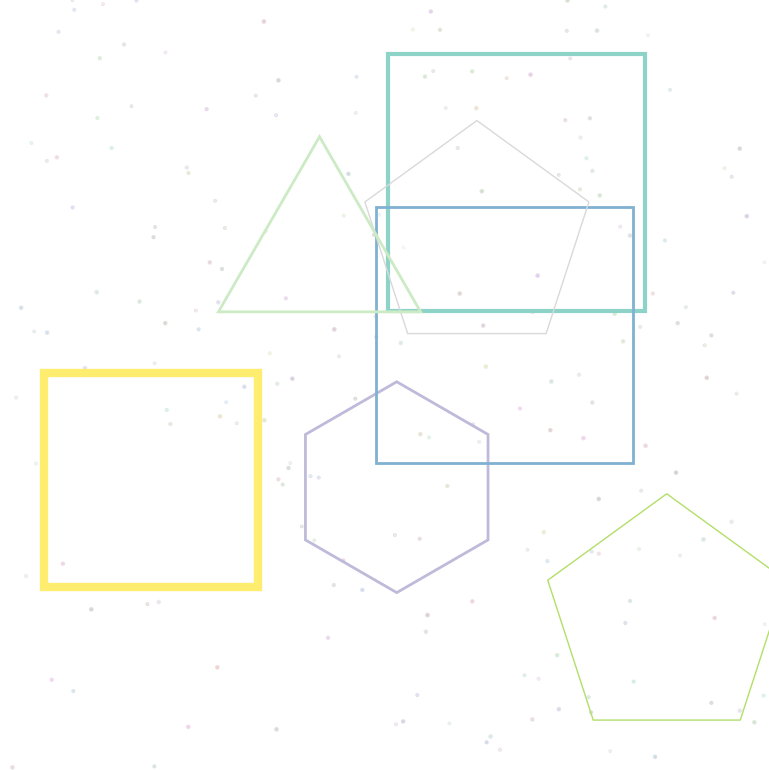[{"shape": "square", "thickness": 1.5, "radius": 0.84, "center": [0.67, 0.763]}, {"shape": "hexagon", "thickness": 1, "radius": 0.68, "center": [0.515, 0.367]}, {"shape": "square", "thickness": 1, "radius": 0.83, "center": [0.656, 0.565]}, {"shape": "pentagon", "thickness": 0.5, "radius": 0.81, "center": [0.866, 0.196]}, {"shape": "pentagon", "thickness": 0.5, "radius": 0.76, "center": [0.619, 0.69]}, {"shape": "triangle", "thickness": 1, "radius": 0.76, "center": [0.415, 0.671]}, {"shape": "square", "thickness": 3, "radius": 0.69, "center": [0.196, 0.377]}]